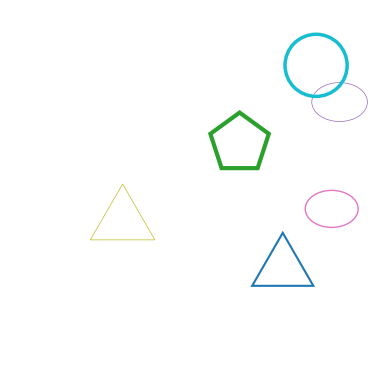[{"shape": "triangle", "thickness": 1.5, "radius": 0.46, "center": [0.734, 0.303]}, {"shape": "pentagon", "thickness": 3, "radius": 0.4, "center": [0.622, 0.628]}, {"shape": "oval", "thickness": 0.5, "radius": 0.36, "center": [0.882, 0.735]}, {"shape": "oval", "thickness": 1, "radius": 0.34, "center": [0.862, 0.457]}, {"shape": "triangle", "thickness": 0.5, "radius": 0.48, "center": [0.319, 0.425]}, {"shape": "circle", "thickness": 2.5, "radius": 0.4, "center": [0.821, 0.83]}]